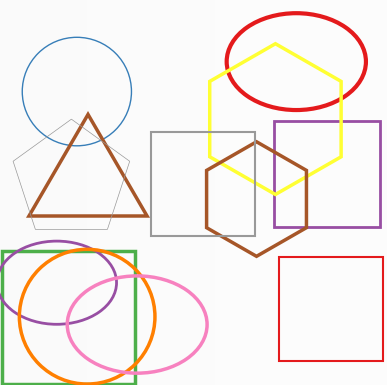[{"shape": "square", "thickness": 1.5, "radius": 0.67, "center": [0.854, 0.197]}, {"shape": "oval", "thickness": 3, "radius": 0.9, "center": [0.765, 0.84]}, {"shape": "circle", "thickness": 1, "radius": 0.7, "center": [0.198, 0.762]}, {"shape": "square", "thickness": 2.5, "radius": 0.86, "center": [0.176, 0.176]}, {"shape": "oval", "thickness": 2, "radius": 0.77, "center": [0.146, 0.266]}, {"shape": "square", "thickness": 2, "radius": 0.68, "center": [0.845, 0.548]}, {"shape": "circle", "thickness": 2.5, "radius": 0.87, "center": [0.225, 0.177]}, {"shape": "hexagon", "thickness": 2.5, "radius": 0.98, "center": [0.711, 0.691]}, {"shape": "hexagon", "thickness": 2.5, "radius": 0.74, "center": [0.662, 0.483]}, {"shape": "triangle", "thickness": 2.5, "radius": 0.88, "center": [0.227, 0.527]}, {"shape": "oval", "thickness": 2.5, "radius": 0.9, "center": [0.354, 0.157]}, {"shape": "pentagon", "thickness": 0.5, "radius": 0.79, "center": [0.184, 0.532]}, {"shape": "square", "thickness": 1.5, "radius": 0.68, "center": [0.524, 0.523]}]